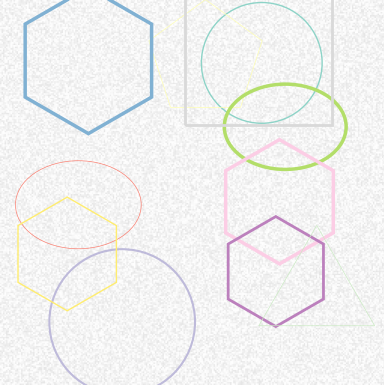[{"shape": "circle", "thickness": 1, "radius": 0.78, "center": [0.68, 0.837]}, {"shape": "pentagon", "thickness": 0.5, "radius": 0.77, "center": [0.534, 0.846]}, {"shape": "circle", "thickness": 1.5, "radius": 0.95, "center": [0.317, 0.164]}, {"shape": "oval", "thickness": 0.5, "radius": 0.82, "center": [0.203, 0.468]}, {"shape": "hexagon", "thickness": 2.5, "radius": 0.95, "center": [0.23, 0.843]}, {"shape": "oval", "thickness": 2.5, "radius": 0.79, "center": [0.741, 0.671]}, {"shape": "hexagon", "thickness": 2.5, "radius": 0.81, "center": [0.726, 0.476]}, {"shape": "square", "thickness": 2, "radius": 0.95, "center": [0.672, 0.867]}, {"shape": "hexagon", "thickness": 2, "radius": 0.71, "center": [0.716, 0.295]}, {"shape": "triangle", "thickness": 0.5, "radius": 0.87, "center": [0.823, 0.241]}, {"shape": "hexagon", "thickness": 1, "radius": 0.74, "center": [0.175, 0.34]}]